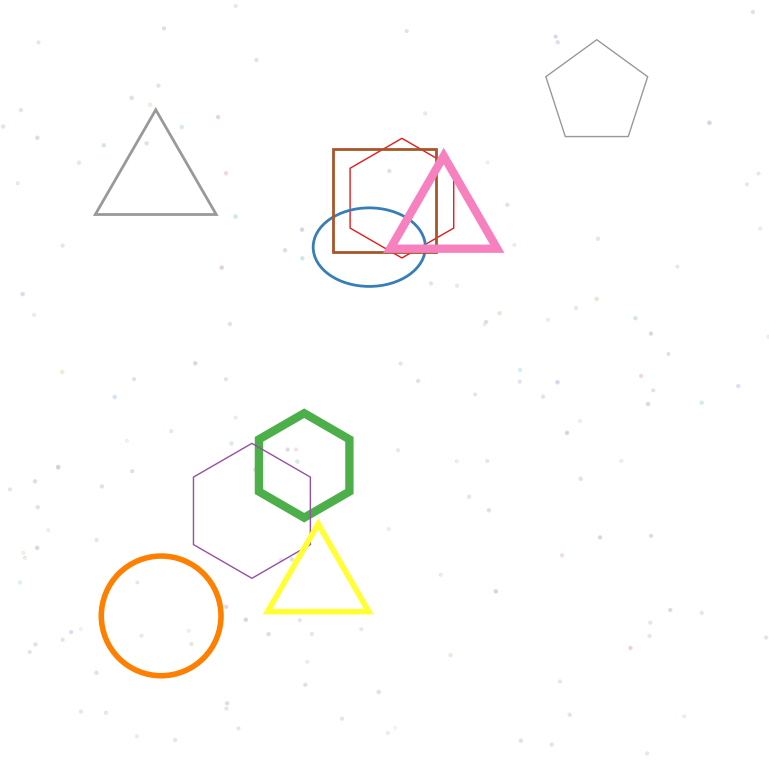[{"shape": "hexagon", "thickness": 0.5, "radius": 0.39, "center": [0.522, 0.743]}, {"shape": "oval", "thickness": 1, "radius": 0.36, "center": [0.48, 0.679]}, {"shape": "hexagon", "thickness": 3, "radius": 0.34, "center": [0.395, 0.395]}, {"shape": "hexagon", "thickness": 0.5, "radius": 0.44, "center": [0.327, 0.337]}, {"shape": "circle", "thickness": 2, "radius": 0.39, "center": [0.209, 0.2]}, {"shape": "triangle", "thickness": 2, "radius": 0.38, "center": [0.413, 0.244]}, {"shape": "square", "thickness": 1, "radius": 0.33, "center": [0.5, 0.739]}, {"shape": "triangle", "thickness": 3, "radius": 0.4, "center": [0.576, 0.717]}, {"shape": "pentagon", "thickness": 0.5, "radius": 0.35, "center": [0.775, 0.879]}, {"shape": "triangle", "thickness": 1, "radius": 0.45, "center": [0.202, 0.767]}]